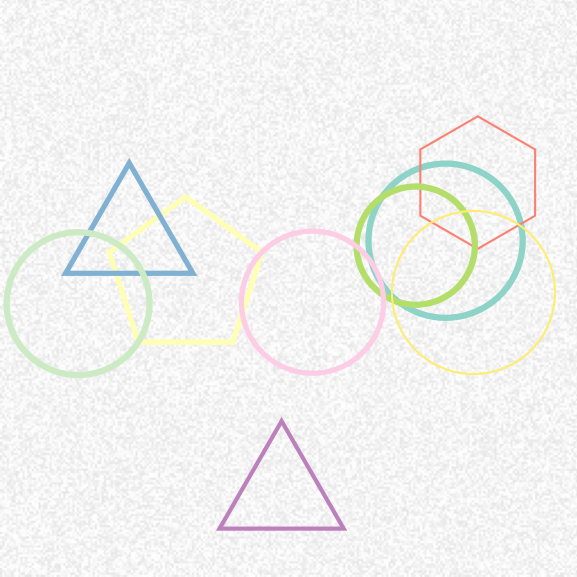[{"shape": "circle", "thickness": 3, "radius": 0.67, "center": [0.772, 0.582]}, {"shape": "pentagon", "thickness": 2.5, "radius": 0.7, "center": [0.321, 0.519]}, {"shape": "hexagon", "thickness": 1, "radius": 0.57, "center": [0.827, 0.683]}, {"shape": "triangle", "thickness": 2.5, "radius": 0.64, "center": [0.224, 0.59]}, {"shape": "circle", "thickness": 3, "radius": 0.51, "center": [0.72, 0.574]}, {"shape": "circle", "thickness": 2.5, "radius": 0.62, "center": [0.541, 0.476]}, {"shape": "triangle", "thickness": 2, "radius": 0.62, "center": [0.488, 0.146]}, {"shape": "circle", "thickness": 3, "radius": 0.62, "center": [0.135, 0.473]}, {"shape": "circle", "thickness": 1, "radius": 0.71, "center": [0.82, 0.493]}]